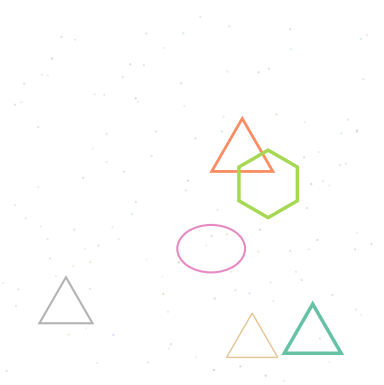[{"shape": "triangle", "thickness": 2.5, "radius": 0.43, "center": [0.812, 0.125]}, {"shape": "triangle", "thickness": 2, "radius": 0.46, "center": [0.629, 0.601]}, {"shape": "oval", "thickness": 1.5, "radius": 0.44, "center": [0.549, 0.354]}, {"shape": "hexagon", "thickness": 2.5, "radius": 0.44, "center": [0.696, 0.522]}, {"shape": "triangle", "thickness": 1, "radius": 0.38, "center": [0.655, 0.11]}, {"shape": "triangle", "thickness": 1.5, "radius": 0.4, "center": [0.171, 0.2]}]